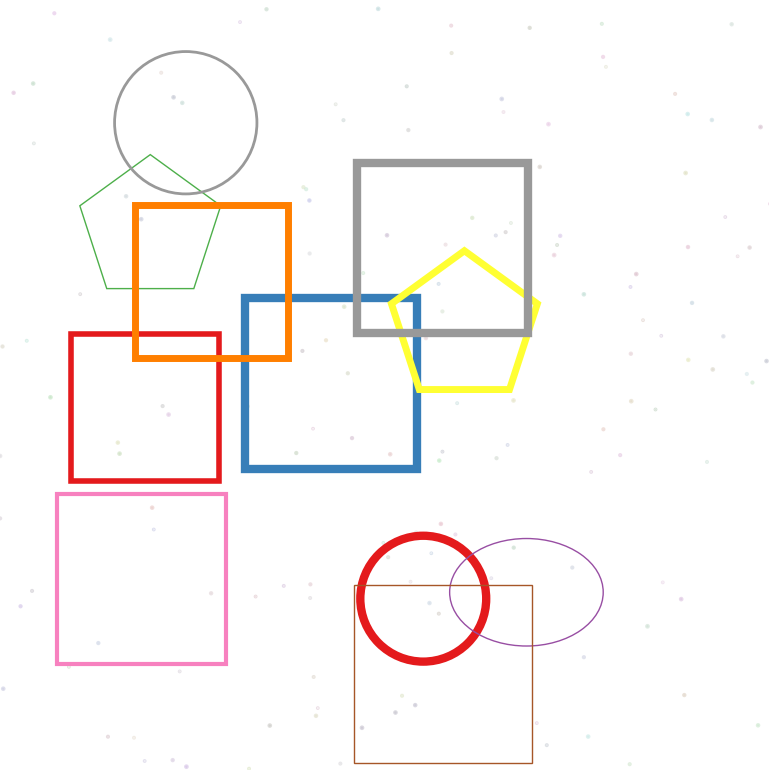[{"shape": "circle", "thickness": 3, "radius": 0.41, "center": [0.55, 0.222]}, {"shape": "square", "thickness": 2, "radius": 0.48, "center": [0.188, 0.471]}, {"shape": "square", "thickness": 3, "radius": 0.56, "center": [0.43, 0.502]}, {"shape": "pentagon", "thickness": 0.5, "radius": 0.48, "center": [0.195, 0.703]}, {"shape": "oval", "thickness": 0.5, "radius": 0.5, "center": [0.684, 0.231]}, {"shape": "square", "thickness": 2.5, "radius": 0.5, "center": [0.275, 0.634]}, {"shape": "pentagon", "thickness": 2.5, "radius": 0.5, "center": [0.603, 0.575]}, {"shape": "square", "thickness": 0.5, "radius": 0.58, "center": [0.576, 0.124]}, {"shape": "square", "thickness": 1.5, "radius": 0.55, "center": [0.183, 0.248]}, {"shape": "circle", "thickness": 1, "radius": 0.46, "center": [0.241, 0.841]}, {"shape": "square", "thickness": 3, "radius": 0.55, "center": [0.574, 0.678]}]